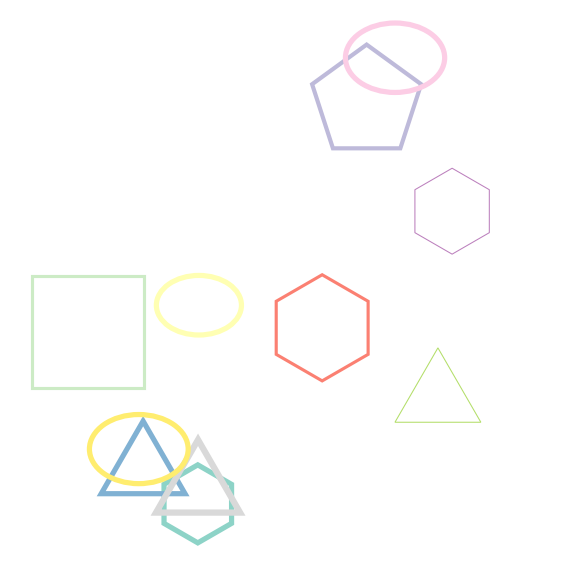[{"shape": "hexagon", "thickness": 2.5, "radius": 0.34, "center": [0.342, 0.127]}, {"shape": "oval", "thickness": 2.5, "radius": 0.37, "center": [0.344, 0.471]}, {"shape": "pentagon", "thickness": 2, "radius": 0.5, "center": [0.635, 0.823]}, {"shape": "hexagon", "thickness": 1.5, "radius": 0.46, "center": [0.558, 0.431]}, {"shape": "triangle", "thickness": 2.5, "radius": 0.42, "center": [0.248, 0.186]}, {"shape": "triangle", "thickness": 0.5, "radius": 0.43, "center": [0.758, 0.311]}, {"shape": "oval", "thickness": 2.5, "radius": 0.43, "center": [0.684, 0.899]}, {"shape": "triangle", "thickness": 3, "radius": 0.42, "center": [0.343, 0.154]}, {"shape": "hexagon", "thickness": 0.5, "radius": 0.37, "center": [0.783, 0.633]}, {"shape": "square", "thickness": 1.5, "radius": 0.48, "center": [0.153, 0.424]}, {"shape": "oval", "thickness": 2.5, "radius": 0.43, "center": [0.24, 0.221]}]